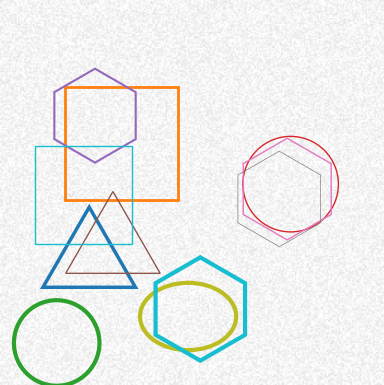[{"shape": "triangle", "thickness": 2.5, "radius": 0.69, "center": [0.232, 0.323]}, {"shape": "square", "thickness": 2, "radius": 0.73, "center": [0.316, 0.627]}, {"shape": "circle", "thickness": 3, "radius": 0.56, "center": [0.147, 0.109]}, {"shape": "circle", "thickness": 1, "radius": 0.62, "center": [0.755, 0.522]}, {"shape": "hexagon", "thickness": 1.5, "radius": 0.61, "center": [0.247, 0.7]}, {"shape": "triangle", "thickness": 1, "radius": 0.71, "center": [0.293, 0.361]}, {"shape": "hexagon", "thickness": 1, "radius": 0.66, "center": [0.746, 0.509]}, {"shape": "hexagon", "thickness": 0.5, "radius": 0.62, "center": [0.725, 0.483]}, {"shape": "oval", "thickness": 3, "radius": 0.62, "center": [0.489, 0.178]}, {"shape": "square", "thickness": 1, "radius": 0.63, "center": [0.217, 0.493]}, {"shape": "hexagon", "thickness": 3, "radius": 0.67, "center": [0.52, 0.197]}]